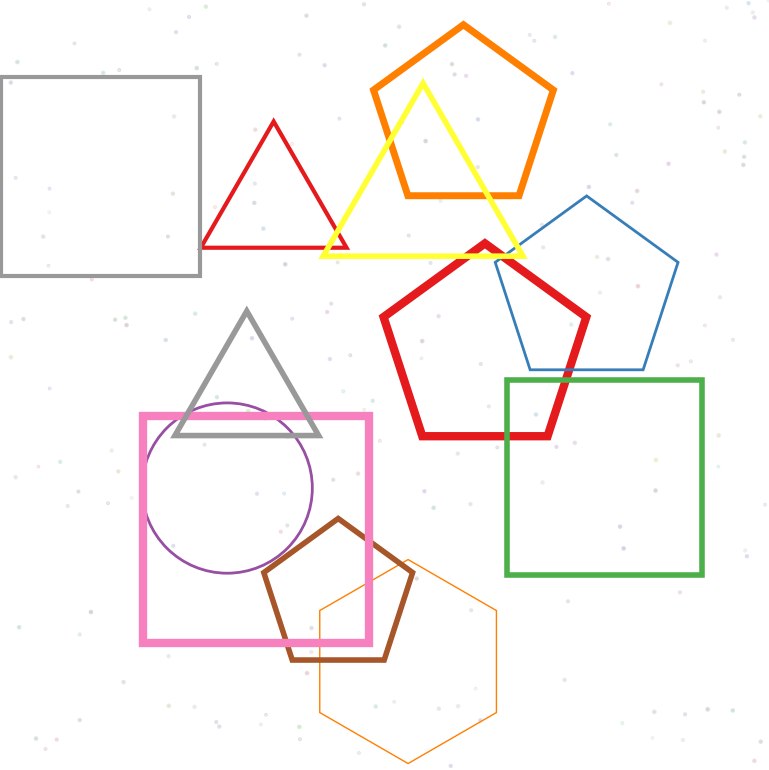[{"shape": "triangle", "thickness": 1.5, "radius": 0.55, "center": [0.355, 0.733]}, {"shape": "pentagon", "thickness": 3, "radius": 0.69, "center": [0.63, 0.545]}, {"shape": "pentagon", "thickness": 1, "radius": 0.62, "center": [0.762, 0.621]}, {"shape": "square", "thickness": 2, "radius": 0.63, "center": [0.785, 0.38]}, {"shape": "circle", "thickness": 1, "radius": 0.55, "center": [0.295, 0.366]}, {"shape": "pentagon", "thickness": 2.5, "radius": 0.61, "center": [0.602, 0.845]}, {"shape": "hexagon", "thickness": 0.5, "radius": 0.66, "center": [0.53, 0.141]}, {"shape": "triangle", "thickness": 2, "radius": 0.75, "center": [0.549, 0.742]}, {"shape": "pentagon", "thickness": 2, "radius": 0.51, "center": [0.439, 0.225]}, {"shape": "square", "thickness": 3, "radius": 0.74, "center": [0.332, 0.312]}, {"shape": "triangle", "thickness": 2, "radius": 0.54, "center": [0.32, 0.488]}, {"shape": "square", "thickness": 1.5, "radius": 0.65, "center": [0.131, 0.771]}]